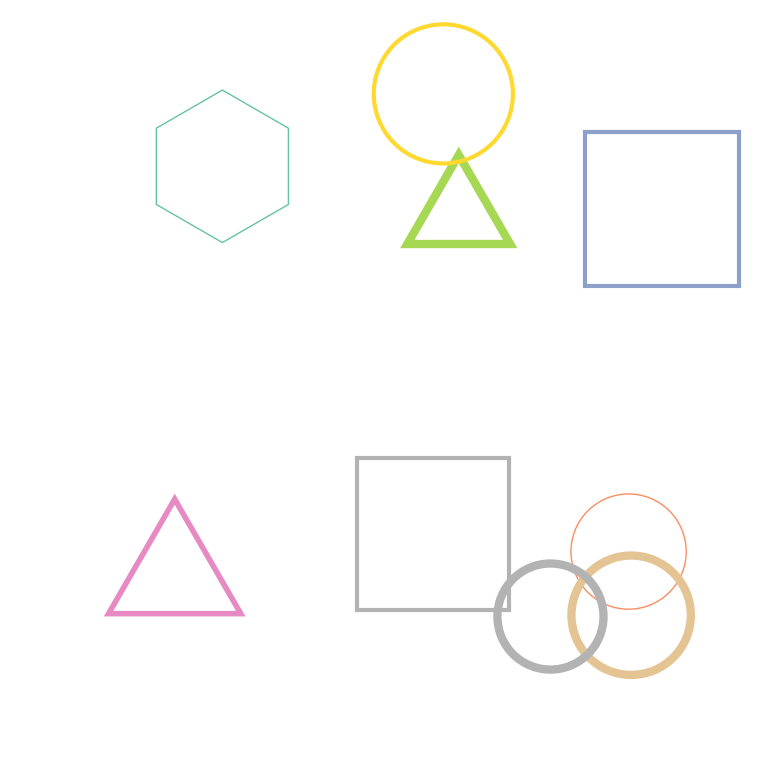[{"shape": "hexagon", "thickness": 0.5, "radius": 0.5, "center": [0.289, 0.784]}, {"shape": "circle", "thickness": 0.5, "radius": 0.37, "center": [0.816, 0.284]}, {"shape": "square", "thickness": 1.5, "radius": 0.5, "center": [0.86, 0.729]}, {"shape": "triangle", "thickness": 2, "radius": 0.5, "center": [0.227, 0.253]}, {"shape": "triangle", "thickness": 3, "radius": 0.39, "center": [0.596, 0.722]}, {"shape": "circle", "thickness": 1.5, "radius": 0.45, "center": [0.576, 0.878]}, {"shape": "circle", "thickness": 3, "radius": 0.39, "center": [0.82, 0.201]}, {"shape": "circle", "thickness": 3, "radius": 0.34, "center": [0.715, 0.199]}, {"shape": "square", "thickness": 1.5, "radius": 0.49, "center": [0.562, 0.306]}]